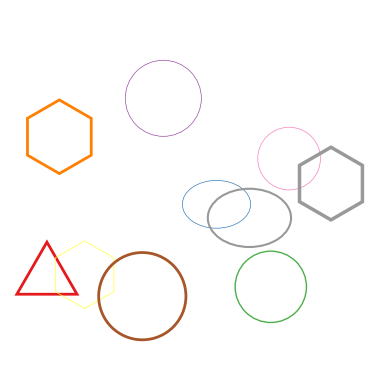[{"shape": "triangle", "thickness": 2, "radius": 0.45, "center": [0.122, 0.281]}, {"shape": "oval", "thickness": 0.5, "radius": 0.44, "center": [0.562, 0.469]}, {"shape": "circle", "thickness": 1, "radius": 0.46, "center": [0.703, 0.255]}, {"shape": "circle", "thickness": 0.5, "radius": 0.49, "center": [0.424, 0.745]}, {"shape": "hexagon", "thickness": 2, "radius": 0.48, "center": [0.154, 0.645]}, {"shape": "hexagon", "thickness": 0.5, "radius": 0.44, "center": [0.22, 0.286]}, {"shape": "circle", "thickness": 2, "radius": 0.57, "center": [0.37, 0.231]}, {"shape": "circle", "thickness": 0.5, "radius": 0.41, "center": [0.751, 0.588]}, {"shape": "hexagon", "thickness": 2.5, "radius": 0.47, "center": [0.86, 0.523]}, {"shape": "oval", "thickness": 1.5, "radius": 0.54, "center": [0.648, 0.434]}]